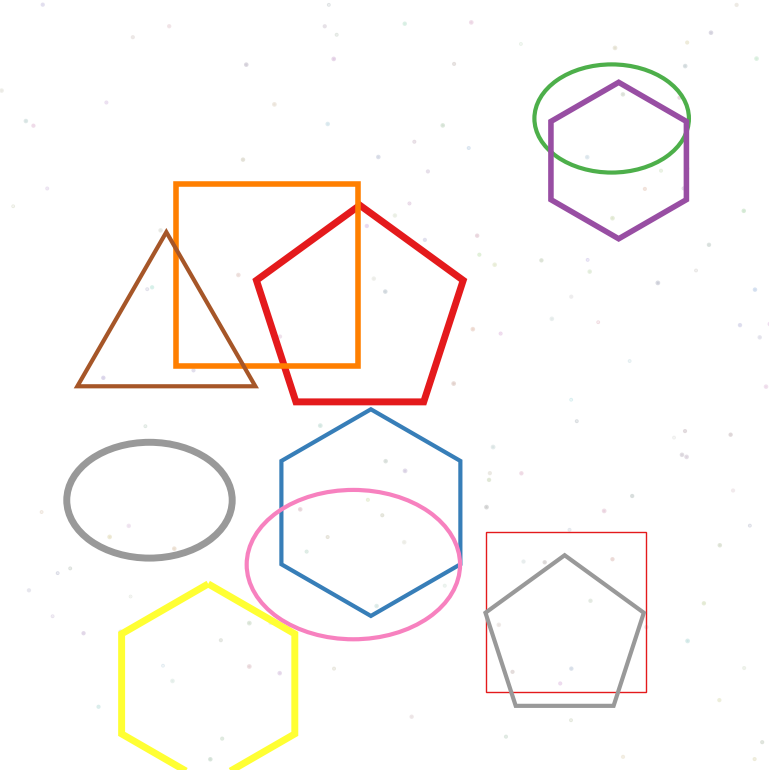[{"shape": "square", "thickness": 0.5, "radius": 0.52, "center": [0.735, 0.206]}, {"shape": "pentagon", "thickness": 2.5, "radius": 0.71, "center": [0.467, 0.592]}, {"shape": "hexagon", "thickness": 1.5, "radius": 0.67, "center": [0.482, 0.334]}, {"shape": "oval", "thickness": 1.5, "radius": 0.5, "center": [0.794, 0.846]}, {"shape": "hexagon", "thickness": 2, "radius": 0.51, "center": [0.803, 0.791]}, {"shape": "square", "thickness": 2, "radius": 0.59, "center": [0.347, 0.643]}, {"shape": "hexagon", "thickness": 2.5, "radius": 0.65, "center": [0.27, 0.112]}, {"shape": "triangle", "thickness": 1.5, "radius": 0.67, "center": [0.216, 0.565]}, {"shape": "oval", "thickness": 1.5, "radius": 0.69, "center": [0.459, 0.267]}, {"shape": "pentagon", "thickness": 1.5, "radius": 0.54, "center": [0.733, 0.171]}, {"shape": "oval", "thickness": 2.5, "radius": 0.54, "center": [0.194, 0.35]}]